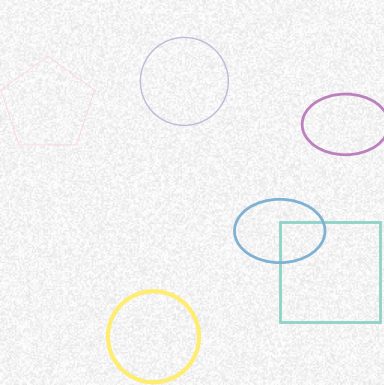[{"shape": "square", "thickness": 2, "radius": 0.65, "center": [0.858, 0.293]}, {"shape": "circle", "thickness": 1, "radius": 0.57, "center": [0.479, 0.789]}, {"shape": "oval", "thickness": 2, "radius": 0.59, "center": [0.727, 0.4]}, {"shape": "pentagon", "thickness": 0.5, "radius": 0.64, "center": [0.124, 0.727]}, {"shape": "oval", "thickness": 2, "radius": 0.56, "center": [0.897, 0.677]}, {"shape": "circle", "thickness": 3, "radius": 0.59, "center": [0.399, 0.125]}]